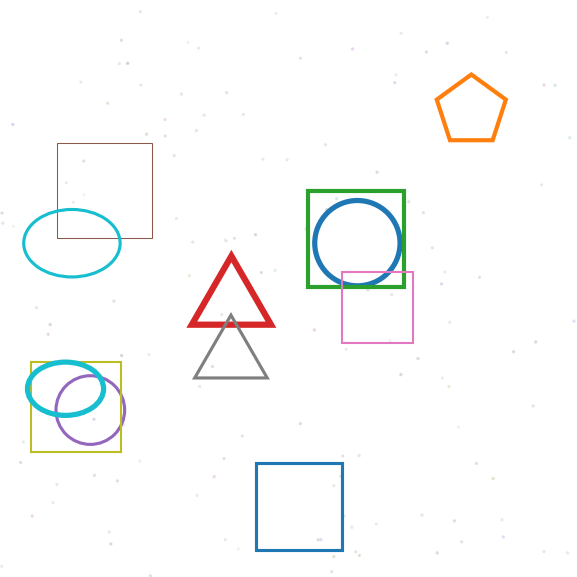[{"shape": "circle", "thickness": 2.5, "radius": 0.37, "center": [0.619, 0.578]}, {"shape": "square", "thickness": 1.5, "radius": 0.38, "center": [0.518, 0.123]}, {"shape": "pentagon", "thickness": 2, "radius": 0.31, "center": [0.816, 0.807]}, {"shape": "square", "thickness": 2, "radius": 0.42, "center": [0.617, 0.586]}, {"shape": "triangle", "thickness": 3, "radius": 0.4, "center": [0.401, 0.476]}, {"shape": "circle", "thickness": 1.5, "radius": 0.3, "center": [0.156, 0.289]}, {"shape": "square", "thickness": 0.5, "radius": 0.41, "center": [0.18, 0.669]}, {"shape": "square", "thickness": 1, "radius": 0.31, "center": [0.653, 0.466]}, {"shape": "triangle", "thickness": 1.5, "radius": 0.36, "center": [0.4, 0.381]}, {"shape": "square", "thickness": 1, "radius": 0.39, "center": [0.132, 0.294]}, {"shape": "oval", "thickness": 1.5, "radius": 0.42, "center": [0.125, 0.578]}, {"shape": "oval", "thickness": 2.5, "radius": 0.33, "center": [0.113, 0.326]}]